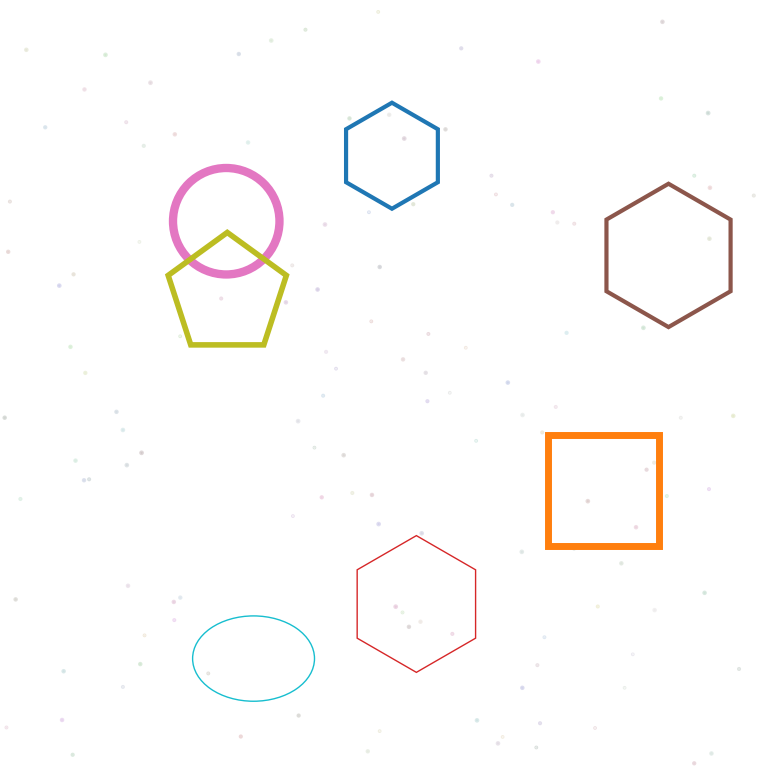[{"shape": "hexagon", "thickness": 1.5, "radius": 0.34, "center": [0.509, 0.798]}, {"shape": "square", "thickness": 2.5, "radius": 0.36, "center": [0.784, 0.363]}, {"shape": "hexagon", "thickness": 0.5, "radius": 0.44, "center": [0.541, 0.216]}, {"shape": "hexagon", "thickness": 1.5, "radius": 0.47, "center": [0.868, 0.668]}, {"shape": "circle", "thickness": 3, "radius": 0.35, "center": [0.294, 0.713]}, {"shape": "pentagon", "thickness": 2, "radius": 0.4, "center": [0.295, 0.617]}, {"shape": "oval", "thickness": 0.5, "radius": 0.4, "center": [0.329, 0.145]}]